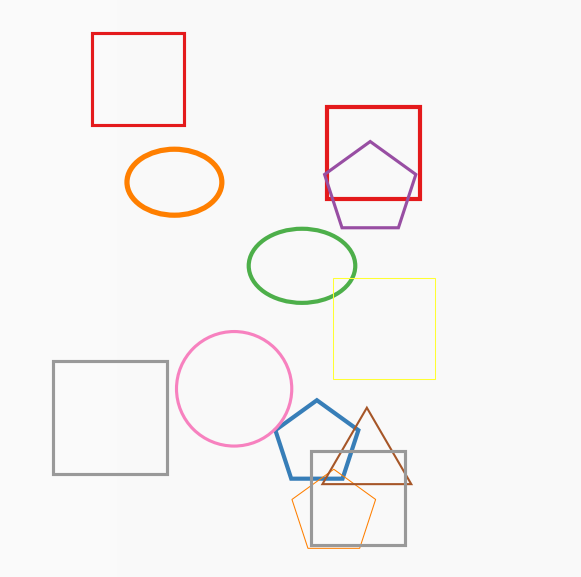[{"shape": "square", "thickness": 2, "radius": 0.4, "center": [0.642, 0.734]}, {"shape": "square", "thickness": 1.5, "radius": 0.4, "center": [0.237, 0.862]}, {"shape": "pentagon", "thickness": 2, "radius": 0.38, "center": [0.545, 0.231]}, {"shape": "oval", "thickness": 2, "radius": 0.46, "center": [0.52, 0.539]}, {"shape": "pentagon", "thickness": 1.5, "radius": 0.41, "center": [0.637, 0.672]}, {"shape": "pentagon", "thickness": 0.5, "radius": 0.38, "center": [0.574, 0.111]}, {"shape": "oval", "thickness": 2.5, "radius": 0.41, "center": [0.3, 0.684]}, {"shape": "square", "thickness": 0.5, "radius": 0.44, "center": [0.66, 0.43]}, {"shape": "triangle", "thickness": 1, "radius": 0.44, "center": [0.631, 0.205]}, {"shape": "circle", "thickness": 1.5, "radius": 0.5, "center": [0.403, 0.326]}, {"shape": "square", "thickness": 1.5, "radius": 0.49, "center": [0.189, 0.276]}, {"shape": "square", "thickness": 1.5, "radius": 0.41, "center": [0.616, 0.137]}]